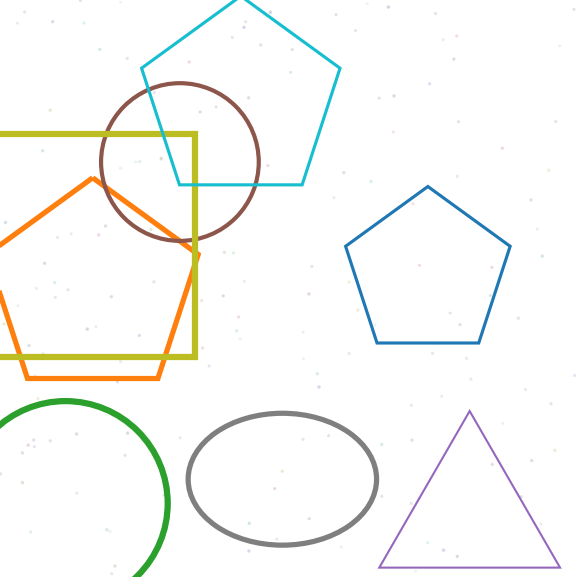[{"shape": "pentagon", "thickness": 1.5, "radius": 0.75, "center": [0.741, 0.526]}, {"shape": "pentagon", "thickness": 2.5, "radius": 0.96, "center": [0.161, 0.499]}, {"shape": "circle", "thickness": 3, "radius": 0.89, "center": [0.113, 0.128]}, {"shape": "triangle", "thickness": 1, "radius": 0.9, "center": [0.813, 0.107]}, {"shape": "circle", "thickness": 2, "radius": 0.68, "center": [0.312, 0.719]}, {"shape": "oval", "thickness": 2.5, "radius": 0.82, "center": [0.489, 0.169]}, {"shape": "square", "thickness": 3, "radius": 0.97, "center": [0.145, 0.574]}, {"shape": "pentagon", "thickness": 1.5, "radius": 0.9, "center": [0.417, 0.825]}]